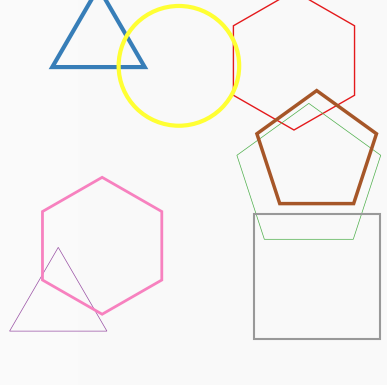[{"shape": "hexagon", "thickness": 1, "radius": 0.9, "center": [0.759, 0.843]}, {"shape": "triangle", "thickness": 3, "radius": 0.69, "center": [0.254, 0.895]}, {"shape": "pentagon", "thickness": 0.5, "radius": 0.98, "center": [0.797, 0.536]}, {"shape": "triangle", "thickness": 0.5, "radius": 0.73, "center": [0.15, 0.212]}, {"shape": "circle", "thickness": 3, "radius": 0.78, "center": [0.462, 0.829]}, {"shape": "pentagon", "thickness": 2.5, "radius": 0.81, "center": [0.817, 0.602]}, {"shape": "hexagon", "thickness": 2, "radius": 0.89, "center": [0.264, 0.362]}, {"shape": "square", "thickness": 1.5, "radius": 0.81, "center": [0.819, 0.282]}]